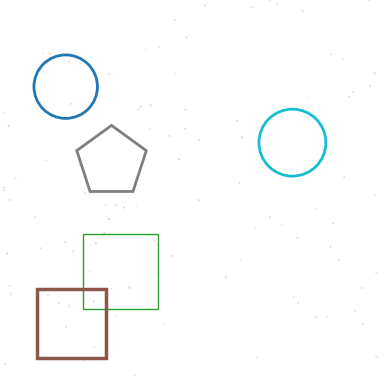[{"shape": "circle", "thickness": 2, "radius": 0.41, "center": [0.171, 0.775]}, {"shape": "square", "thickness": 1, "radius": 0.48, "center": [0.313, 0.295]}, {"shape": "square", "thickness": 2.5, "radius": 0.45, "center": [0.187, 0.159]}, {"shape": "pentagon", "thickness": 2, "radius": 0.47, "center": [0.29, 0.579]}, {"shape": "circle", "thickness": 2, "radius": 0.43, "center": [0.76, 0.629]}]